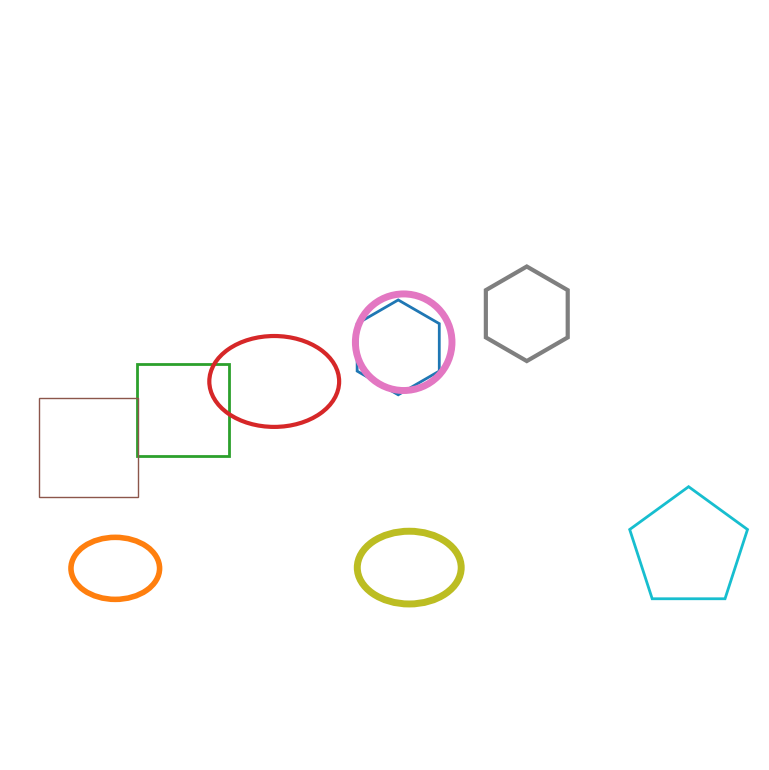[{"shape": "hexagon", "thickness": 1, "radius": 0.31, "center": [0.517, 0.549]}, {"shape": "oval", "thickness": 2, "radius": 0.29, "center": [0.15, 0.262]}, {"shape": "square", "thickness": 1, "radius": 0.3, "center": [0.238, 0.468]}, {"shape": "oval", "thickness": 1.5, "radius": 0.42, "center": [0.356, 0.505]}, {"shape": "square", "thickness": 0.5, "radius": 0.32, "center": [0.115, 0.419]}, {"shape": "circle", "thickness": 2.5, "radius": 0.31, "center": [0.524, 0.556]}, {"shape": "hexagon", "thickness": 1.5, "radius": 0.31, "center": [0.684, 0.592]}, {"shape": "oval", "thickness": 2.5, "radius": 0.34, "center": [0.531, 0.263]}, {"shape": "pentagon", "thickness": 1, "radius": 0.4, "center": [0.894, 0.287]}]